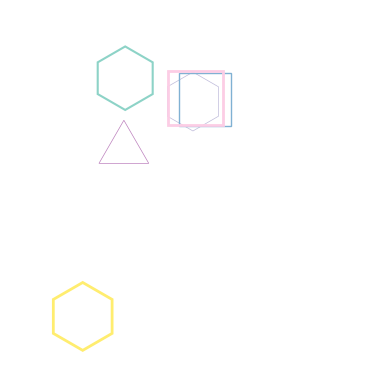[{"shape": "hexagon", "thickness": 1.5, "radius": 0.41, "center": [0.325, 0.797]}, {"shape": "hexagon", "thickness": 0.5, "radius": 0.38, "center": [0.501, 0.736]}, {"shape": "square", "thickness": 1, "radius": 0.34, "center": [0.532, 0.741]}, {"shape": "square", "thickness": 2, "radius": 0.35, "center": [0.508, 0.745]}, {"shape": "triangle", "thickness": 0.5, "radius": 0.37, "center": [0.322, 0.613]}, {"shape": "hexagon", "thickness": 2, "radius": 0.44, "center": [0.215, 0.178]}]